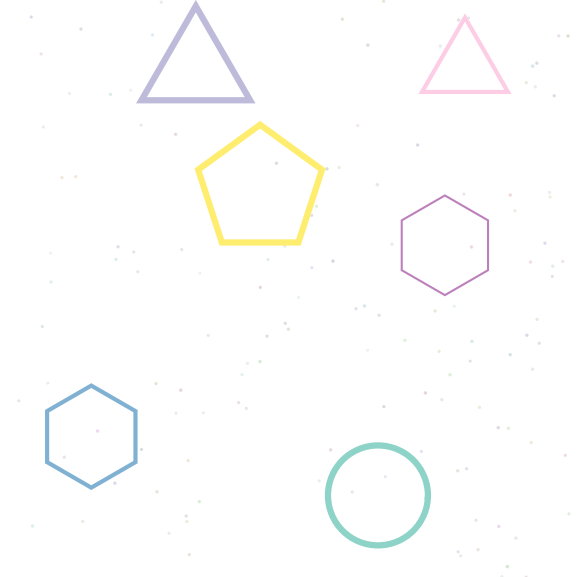[{"shape": "circle", "thickness": 3, "radius": 0.43, "center": [0.654, 0.141]}, {"shape": "triangle", "thickness": 3, "radius": 0.54, "center": [0.339, 0.88]}, {"shape": "hexagon", "thickness": 2, "radius": 0.44, "center": [0.158, 0.243]}, {"shape": "triangle", "thickness": 2, "radius": 0.43, "center": [0.805, 0.883]}, {"shape": "hexagon", "thickness": 1, "radius": 0.43, "center": [0.77, 0.574]}, {"shape": "pentagon", "thickness": 3, "radius": 0.56, "center": [0.45, 0.67]}]